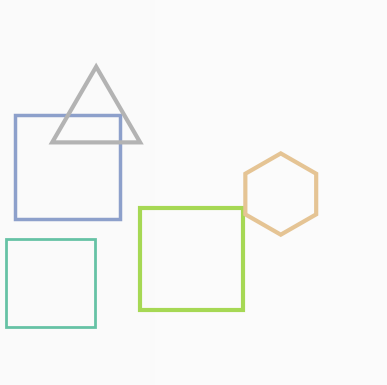[{"shape": "square", "thickness": 2, "radius": 0.57, "center": [0.13, 0.265]}, {"shape": "square", "thickness": 2.5, "radius": 0.67, "center": [0.174, 0.566]}, {"shape": "square", "thickness": 3, "radius": 0.67, "center": [0.494, 0.327]}, {"shape": "hexagon", "thickness": 3, "radius": 0.53, "center": [0.725, 0.496]}, {"shape": "triangle", "thickness": 3, "radius": 0.66, "center": [0.248, 0.696]}]